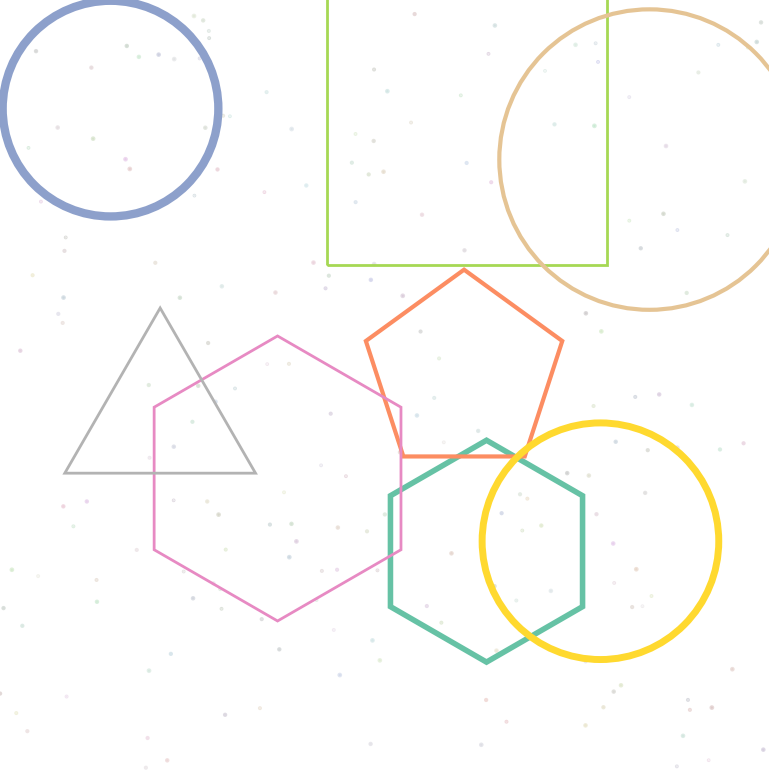[{"shape": "hexagon", "thickness": 2, "radius": 0.72, "center": [0.632, 0.284]}, {"shape": "pentagon", "thickness": 1.5, "radius": 0.67, "center": [0.603, 0.516]}, {"shape": "circle", "thickness": 3, "radius": 0.7, "center": [0.144, 0.859]}, {"shape": "hexagon", "thickness": 1, "radius": 0.93, "center": [0.36, 0.379]}, {"shape": "square", "thickness": 1, "radius": 0.91, "center": [0.607, 0.838]}, {"shape": "circle", "thickness": 2.5, "radius": 0.77, "center": [0.78, 0.297]}, {"shape": "circle", "thickness": 1.5, "radius": 0.98, "center": [0.844, 0.793]}, {"shape": "triangle", "thickness": 1, "radius": 0.72, "center": [0.208, 0.457]}]